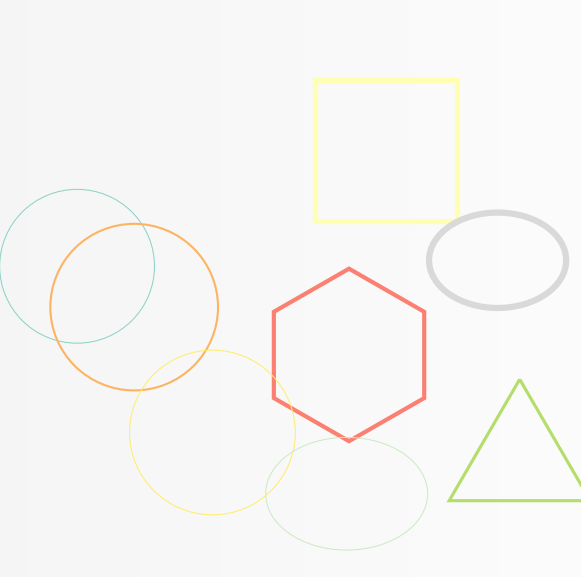[{"shape": "circle", "thickness": 0.5, "radius": 0.67, "center": [0.133, 0.538]}, {"shape": "square", "thickness": 2.5, "radius": 0.61, "center": [0.664, 0.739]}, {"shape": "hexagon", "thickness": 2, "radius": 0.75, "center": [0.6, 0.385]}, {"shape": "circle", "thickness": 1, "radius": 0.72, "center": [0.231, 0.467]}, {"shape": "triangle", "thickness": 1.5, "radius": 0.7, "center": [0.894, 0.202]}, {"shape": "oval", "thickness": 3, "radius": 0.59, "center": [0.856, 0.548]}, {"shape": "oval", "thickness": 0.5, "radius": 0.7, "center": [0.596, 0.144]}, {"shape": "circle", "thickness": 0.5, "radius": 0.71, "center": [0.365, 0.25]}]